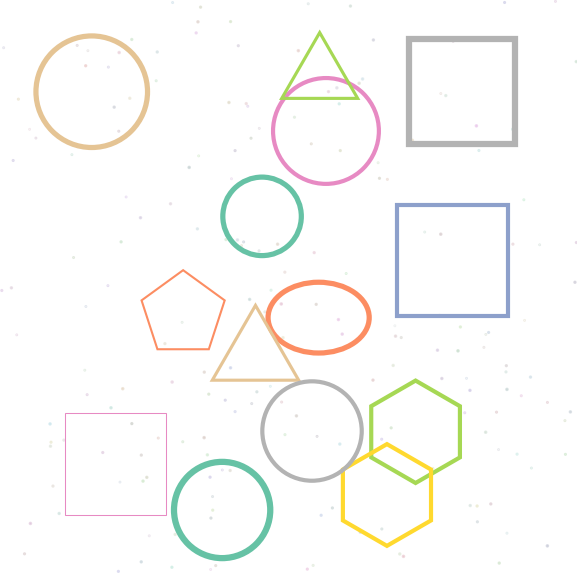[{"shape": "circle", "thickness": 3, "radius": 0.42, "center": [0.385, 0.116]}, {"shape": "circle", "thickness": 2.5, "radius": 0.34, "center": [0.454, 0.624]}, {"shape": "pentagon", "thickness": 1, "radius": 0.38, "center": [0.317, 0.456]}, {"shape": "oval", "thickness": 2.5, "radius": 0.44, "center": [0.552, 0.449]}, {"shape": "square", "thickness": 2, "radius": 0.48, "center": [0.784, 0.548]}, {"shape": "circle", "thickness": 2, "radius": 0.46, "center": [0.564, 0.772]}, {"shape": "square", "thickness": 0.5, "radius": 0.44, "center": [0.2, 0.195]}, {"shape": "hexagon", "thickness": 2, "radius": 0.44, "center": [0.72, 0.251]}, {"shape": "triangle", "thickness": 1.5, "radius": 0.38, "center": [0.554, 0.867]}, {"shape": "hexagon", "thickness": 2, "radius": 0.44, "center": [0.67, 0.142]}, {"shape": "triangle", "thickness": 1.5, "radius": 0.43, "center": [0.442, 0.384]}, {"shape": "circle", "thickness": 2.5, "radius": 0.48, "center": [0.159, 0.84]}, {"shape": "circle", "thickness": 2, "radius": 0.43, "center": [0.54, 0.253]}, {"shape": "square", "thickness": 3, "radius": 0.46, "center": [0.8, 0.841]}]